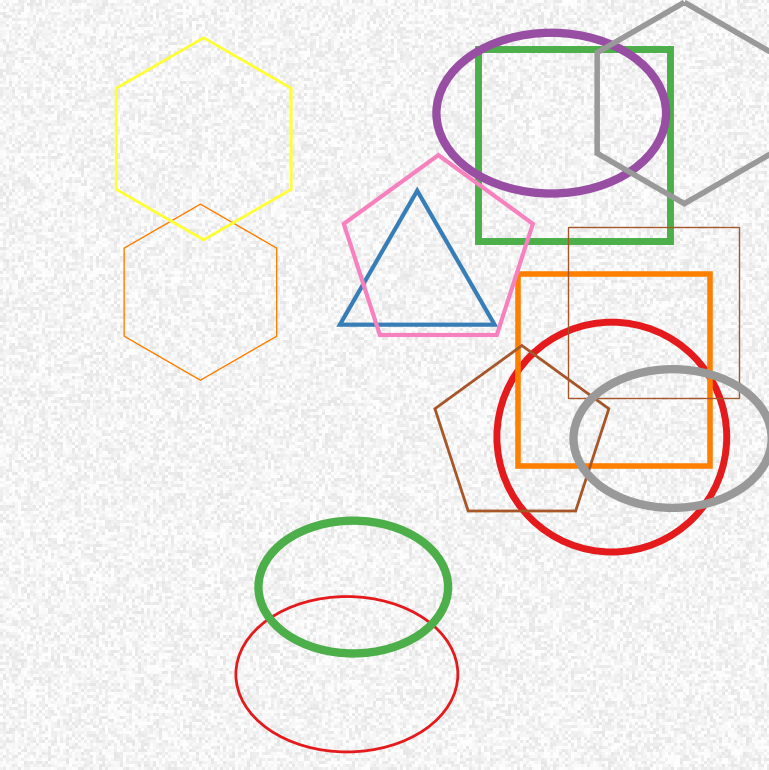[{"shape": "circle", "thickness": 2.5, "radius": 0.75, "center": [0.795, 0.432]}, {"shape": "oval", "thickness": 1, "radius": 0.72, "center": [0.45, 0.124]}, {"shape": "triangle", "thickness": 1.5, "radius": 0.58, "center": [0.542, 0.636]}, {"shape": "square", "thickness": 2.5, "radius": 0.62, "center": [0.745, 0.811]}, {"shape": "oval", "thickness": 3, "radius": 0.62, "center": [0.459, 0.238]}, {"shape": "oval", "thickness": 3, "radius": 0.75, "center": [0.716, 0.853]}, {"shape": "hexagon", "thickness": 0.5, "radius": 0.57, "center": [0.26, 0.621]}, {"shape": "square", "thickness": 2, "radius": 0.62, "center": [0.797, 0.519]}, {"shape": "hexagon", "thickness": 1, "radius": 0.66, "center": [0.265, 0.82]}, {"shape": "square", "thickness": 0.5, "radius": 0.56, "center": [0.848, 0.594]}, {"shape": "pentagon", "thickness": 1, "radius": 0.59, "center": [0.678, 0.432]}, {"shape": "pentagon", "thickness": 1.5, "radius": 0.65, "center": [0.569, 0.669]}, {"shape": "hexagon", "thickness": 2, "radius": 0.65, "center": [0.889, 0.866]}, {"shape": "oval", "thickness": 3, "radius": 0.64, "center": [0.874, 0.43]}]